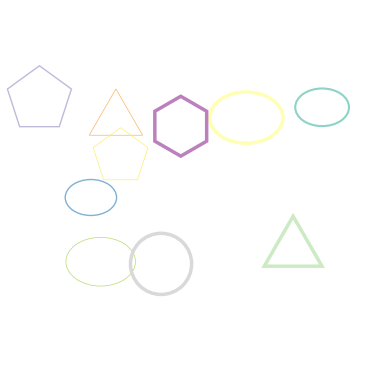[{"shape": "oval", "thickness": 1.5, "radius": 0.35, "center": [0.837, 0.721]}, {"shape": "oval", "thickness": 2.5, "radius": 0.48, "center": [0.64, 0.695]}, {"shape": "pentagon", "thickness": 1, "radius": 0.44, "center": [0.102, 0.742]}, {"shape": "oval", "thickness": 1, "radius": 0.33, "center": [0.236, 0.487]}, {"shape": "triangle", "thickness": 0.5, "radius": 0.4, "center": [0.301, 0.689]}, {"shape": "oval", "thickness": 0.5, "radius": 0.45, "center": [0.262, 0.32]}, {"shape": "circle", "thickness": 2.5, "radius": 0.4, "center": [0.418, 0.315]}, {"shape": "hexagon", "thickness": 2.5, "radius": 0.39, "center": [0.469, 0.672]}, {"shape": "triangle", "thickness": 2.5, "radius": 0.43, "center": [0.761, 0.352]}, {"shape": "pentagon", "thickness": 0.5, "radius": 0.37, "center": [0.313, 0.594]}]